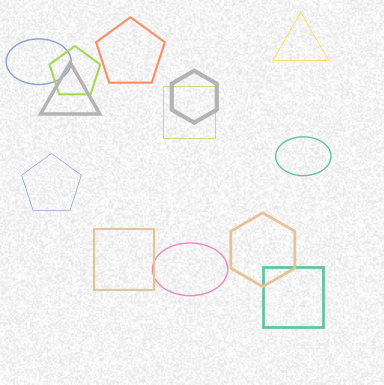[{"shape": "oval", "thickness": 1, "radius": 0.36, "center": [0.788, 0.594]}, {"shape": "square", "thickness": 2, "radius": 0.39, "center": [0.761, 0.229]}, {"shape": "pentagon", "thickness": 1.5, "radius": 0.47, "center": [0.339, 0.861]}, {"shape": "oval", "thickness": 1, "radius": 0.42, "center": [0.101, 0.84]}, {"shape": "pentagon", "thickness": 0.5, "radius": 0.41, "center": [0.134, 0.52]}, {"shape": "oval", "thickness": 1, "radius": 0.49, "center": [0.494, 0.301]}, {"shape": "pentagon", "thickness": 1.5, "radius": 0.35, "center": [0.194, 0.811]}, {"shape": "square", "thickness": 0.5, "radius": 0.34, "center": [0.491, 0.709]}, {"shape": "triangle", "thickness": 0.5, "radius": 0.42, "center": [0.781, 0.884]}, {"shape": "square", "thickness": 1.5, "radius": 0.39, "center": [0.322, 0.325]}, {"shape": "hexagon", "thickness": 2, "radius": 0.48, "center": [0.683, 0.351]}, {"shape": "hexagon", "thickness": 3, "radius": 0.34, "center": [0.505, 0.749]}, {"shape": "triangle", "thickness": 2.5, "radius": 0.44, "center": [0.182, 0.748]}]